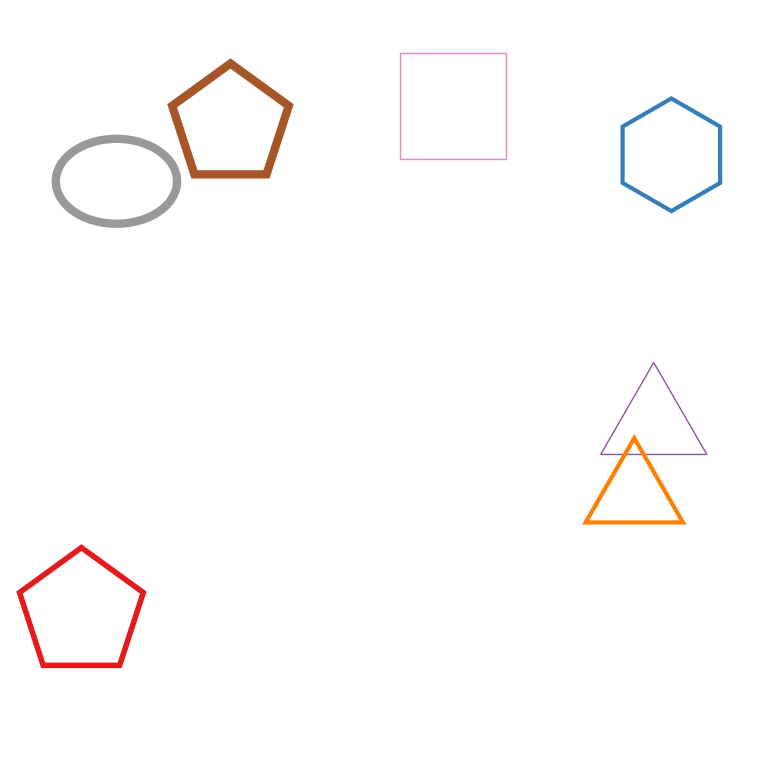[{"shape": "pentagon", "thickness": 2, "radius": 0.42, "center": [0.106, 0.204]}, {"shape": "hexagon", "thickness": 1.5, "radius": 0.37, "center": [0.872, 0.799]}, {"shape": "triangle", "thickness": 0.5, "radius": 0.4, "center": [0.849, 0.45]}, {"shape": "triangle", "thickness": 1.5, "radius": 0.36, "center": [0.824, 0.358]}, {"shape": "pentagon", "thickness": 3, "radius": 0.4, "center": [0.299, 0.838]}, {"shape": "square", "thickness": 0.5, "radius": 0.34, "center": [0.588, 0.862]}, {"shape": "oval", "thickness": 3, "radius": 0.39, "center": [0.151, 0.765]}]